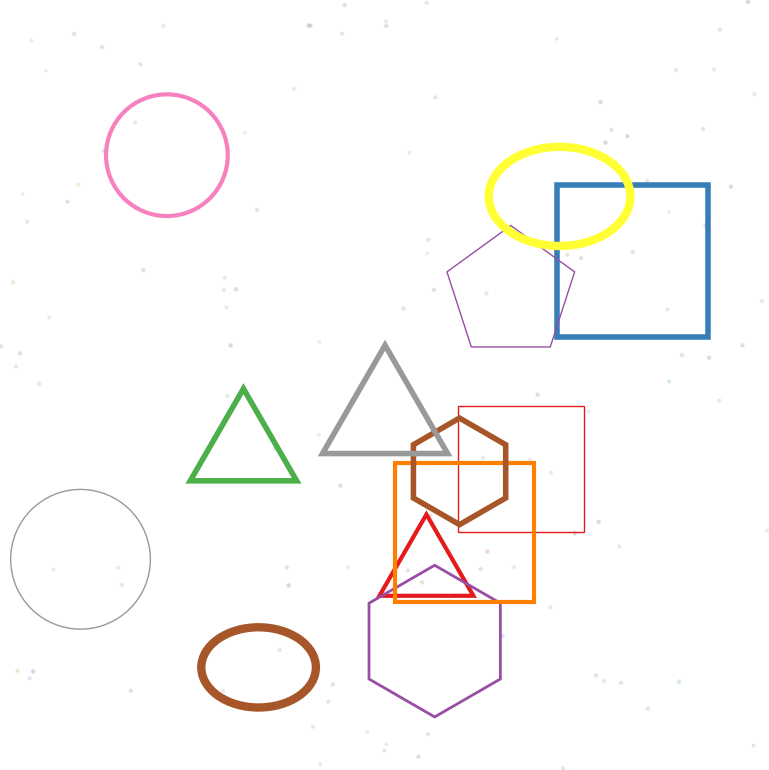[{"shape": "square", "thickness": 0.5, "radius": 0.41, "center": [0.677, 0.391]}, {"shape": "triangle", "thickness": 1.5, "radius": 0.35, "center": [0.554, 0.261]}, {"shape": "square", "thickness": 2, "radius": 0.49, "center": [0.821, 0.661]}, {"shape": "triangle", "thickness": 2, "radius": 0.4, "center": [0.316, 0.415]}, {"shape": "pentagon", "thickness": 0.5, "radius": 0.44, "center": [0.663, 0.62]}, {"shape": "hexagon", "thickness": 1, "radius": 0.49, "center": [0.565, 0.167]}, {"shape": "square", "thickness": 1.5, "radius": 0.45, "center": [0.604, 0.308]}, {"shape": "oval", "thickness": 3, "radius": 0.46, "center": [0.727, 0.745]}, {"shape": "hexagon", "thickness": 2, "radius": 0.35, "center": [0.597, 0.388]}, {"shape": "oval", "thickness": 3, "radius": 0.37, "center": [0.336, 0.133]}, {"shape": "circle", "thickness": 1.5, "radius": 0.4, "center": [0.217, 0.798]}, {"shape": "circle", "thickness": 0.5, "radius": 0.45, "center": [0.105, 0.274]}, {"shape": "triangle", "thickness": 2, "radius": 0.47, "center": [0.5, 0.458]}]